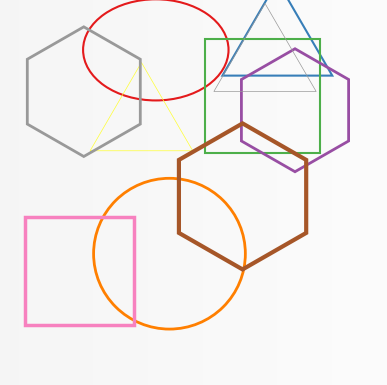[{"shape": "oval", "thickness": 1.5, "radius": 0.94, "center": [0.402, 0.87]}, {"shape": "triangle", "thickness": 1.5, "radius": 0.82, "center": [0.716, 0.885]}, {"shape": "square", "thickness": 1.5, "radius": 0.74, "center": [0.677, 0.75]}, {"shape": "hexagon", "thickness": 2, "radius": 0.8, "center": [0.761, 0.714]}, {"shape": "circle", "thickness": 2, "radius": 0.98, "center": [0.437, 0.341]}, {"shape": "triangle", "thickness": 0.5, "radius": 0.76, "center": [0.365, 0.685]}, {"shape": "hexagon", "thickness": 3, "radius": 0.95, "center": [0.626, 0.49]}, {"shape": "square", "thickness": 2.5, "radius": 0.7, "center": [0.205, 0.296]}, {"shape": "triangle", "thickness": 0.5, "radius": 0.76, "center": [0.684, 0.839]}, {"shape": "hexagon", "thickness": 2, "radius": 0.84, "center": [0.216, 0.762]}]